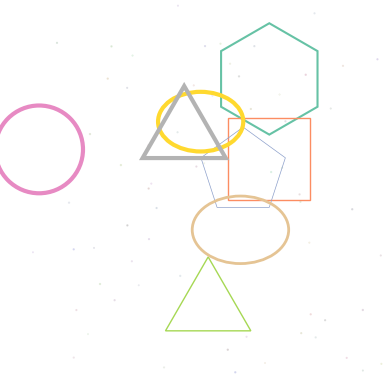[{"shape": "hexagon", "thickness": 1.5, "radius": 0.72, "center": [0.699, 0.795]}, {"shape": "square", "thickness": 1, "radius": 0.54, "center": [0.699, 0.587]}, {"shape": "pentagon", "thickness": 0.5, "radius": 0.58, "center": [0.632, 0.555]}, {"shape": "circle", "thickness": 3, "radius": 0.57, "center": [0.102, 0.612]}, {"shape": "triangle", "thickness": 1, "radius": 0.64, "center": [0.541, 0.205]}, {"shape": "oval", "thickness": 3, "radius": 0.55, "center": [0.521, 0.684]}, {"shape": "oval", "thickness": 2, "radius": 0.63, "center": [0.625, 0.403]}, {"shape": "triangle", "thickness": 3, "radius": 0.62, "center": [0.478, 0.652]}]